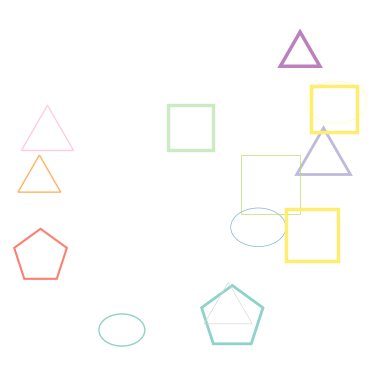[{"shape": "pentagon", "thickness": 2, "radius": 0.42, "center": [0.603, 0.175]}, {"shape": "oval", "thickness": 1, "radius": 0.3, "center": [0.317, 0.143]}, {"shape": "oval", "thickness": 0.5, "radius": 0.39, "center": [0.875, 0.735]}, {"shape": "triangle", "thickness": 2, "radius": 0.4, "center": [0.84, 0.587]}, {"shape": "pentagon", "thickness": 1.5, "radius": 0.36, "center": [0.105, 0.334]}, {"shape": "oval", "thickness": 0.5, "radius": 0.36, "center": [0.671, 0.41]}, {"shape": "triangle", "thickness": 1, "radius": 0.32, "center": [0.102, 0.533]}, {"shape": "square", "thickness": 0.5, "radius": 0.38, "center": [0.702, 0.52]}, {"shape": "triangle", "thickness": 1, "radius": 0.39, "center": [0.123, 0.648]}, {"shape": "triangle", "thickness": 0.5, "radius": 0.36, "center": [0.593, 0.195]}, {"shape": "triangle", "thickness": 2.5, "radius": 0.3, "center": [0.779, 0.858]}, {"shape": "square", "thickness": 2.5, "radius": 0.29, "center": [0.495, 0.669]}, {"shape": "square", "thickness": 2.5, "radius": 0.34, "center": [0.81, 0.391]}, {"shape": "square", "thickness": 2.5, "radius": 0.3, "center": [0.867, 0.717]}]